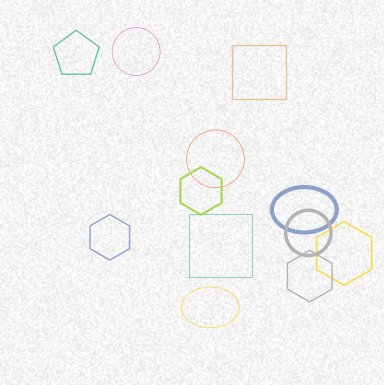[{"shape": "pentagon", "thickness": 1, "radius": 0.31, "center": [0.198, 0.858]}, {"shape": "square", "thickness": 0.5, "radius": 0.41, "center": [0.572, 0.362]}, {"shape": "circle", "thickness": 0.5, "radius": 0.38, "center": [0.56, 0.587]}, {"shape": "hexagon", "thickness": 1, "radius": 0.3, "center": [0.285, 0.384]}, {"shape": "oval", "thickness": 3, "radius": 0.42, "center": [0.79, 0.455]}, {"shape": "circle", "thickness": 0.5, "radius": 0.31, "center": [0.354, 0.866]}, {"shape": "hexagon", "thickness": 1.5, "radius": 0.31, "center": [0.522, 0.504]}, {"shape": "hexagon", "thickness": 1, "radius": 0.41, "center": [0.894, 0.342]}, {"shape": "oval", "thickness": 0.5, "radius": 0.38, "center": [0.546, 0.202]}, {"shape": "square", "thickness": 1, "radius": 0.35, "center": [0.673, 0.813]}, {"shape": "hexagon", "thickness": 1, "radius": 0.33, "center": [0.805, 0.283]}, {"shape": "circle", "thickness": 2.5, "radius": 0.29, "center": [0.801, 0.395]}]